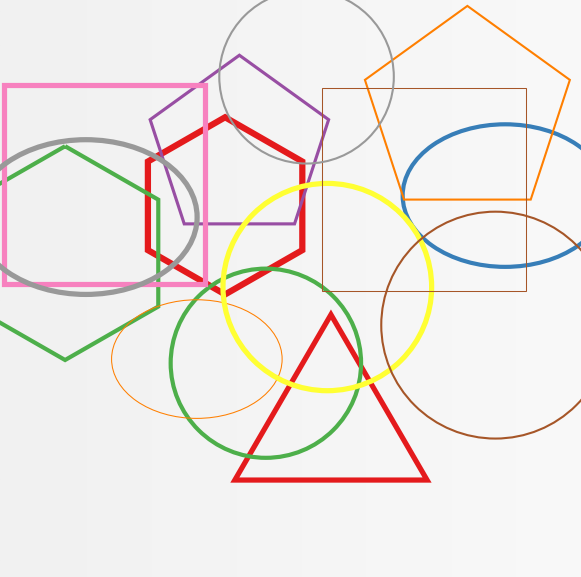[{"shape": "triangle", "thickness": 2.5, "radius": 0.95, "center": [0.569, 0.263]}, {"shape": "hexagon", "thickness": 3, "radius": 0.77, "center": [0.387, 0.643]}, {"shape": "oval", "thickness": 2, "radius": 0.88, "center": [0.869, 0.66]}, {"shape": "hexagon", "thickness": 2, "radius": 0.93, "center": [0.112, 0.561]}, {"shape": "circle", "thickness": 2, "radius": 0.82, "center": [0.457, 0.37]}, {"shape": "pentagon", "thickness": 1.5, "radius": 0.81, "center": [0.412, 0.742]}, {"shape": "oval", "thickness": 0.5, "radius": 0.73, "center": [0.339, 0.377]}, {"shape": "pentagon", "thickness": 1, "radius": 0.93, "center": [0.804, 0.804]}, {"shape": "circle", "thickness": 2.5, "radius": 0.9, "center": [0.563, 0.502]}, {"shape": "circle", "thickness": 1, "radius": 0.98, "center": [0.852, 0.436]}, {"shape": "square", "thickness": 0.5, "radius": 0.88, "center": [0.729, 0.67]}, {"shape": "square", "thickness": 2.5, "radius": 0.86, "center": [0.18, 0.68]}, {"shape": "circle", "thickness": 1, "radius": 0.75, "center": [0.527, 0.866]}, {"shape": "oval", "thickness": 2.5, "radius": 0.96, "center": [0.148, 0.623]}]